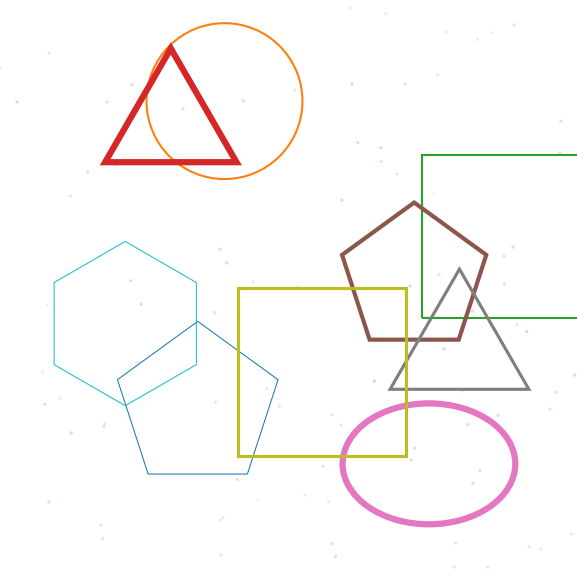[{"shape": "pentagon", "thickness": 0.5, "radius": 0.73, "center": [0.342, 0.297]}, {"shape": "circle", "thickness": 1, "radius": 0.67, "center": [0.389, 0.824]}, {"shape": "square", "thickness": 1, "radius": 0.71, "center": [0.873, 0.59]}, {"shape": "triangle", "thickness": 3, "radius": 0.66, "center": [0.296, 0.784]}, {"shape": "pentagon", "thickness": 2, "radius": 0.66, "center": [0.717, 0.517]}, {"shape": "oval", "thickness": 3, "radius": 0.75, "center": [0.743, 0.196]}, {"shape": "triangle", "thickness": 1.5, "radius": 0.69, "center": [0.796, 0.394]}, {"shape": "square", "thickness": 1.5, "radius": 0.73, "center": [0.558, 0.354]}, {"shape": "hexagon", "thickness": 0.5, "radius": 0.71, "center": [0.217, 0.439]}]